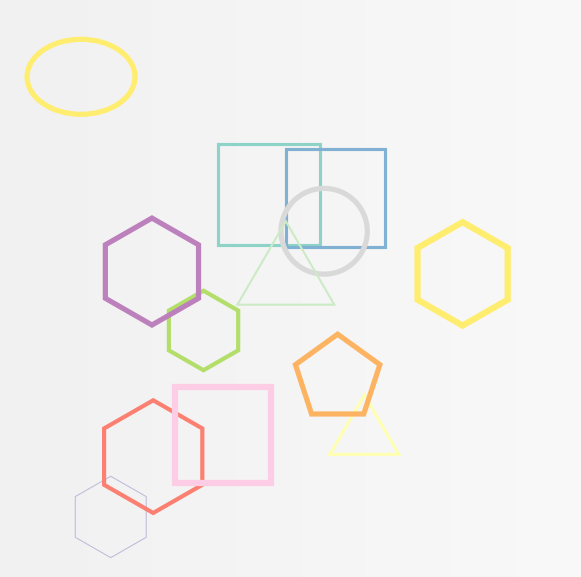[{"shape": "square", "thickness": 1.5, "radius": 0.44, "center": [0.463, 0.662]}, {"shape": "triangle", "thickness": 1.5, "radius": 0.34, "center": [0.627, 0.247]}, {"shape": "hexagon", "thickness": 0.5, "radius": 0.35, "center": [0.191, 0.104]}, {"shape": "hexagon", "thickness": 2, "radius": 0.49, "center": [0.264, 0.208]}, {"shape": "square", "thickness": 1.5, "radius": 0.43, "center": [0.578, 0.656]}, {"shape": "pentagon", "thickness": 2.5, "radius": 0.38, "center": [0.581, 0.344]}, {"shape": "hexagon", "thickness": 2, "radius": 0.34, "center": [0.35, 0.427]}, {"shape": "square", "thickness": 3, "radius": 0.42, "center": [0.384, 0.246]}, {"shape": "circle", "thickness": 2.5, "radius": 0.37, "center": [0.558, 0.599]}, {"shape": "hexagon", "thickness": 2.5, "radius": 0.46, "center": [0.261, 0.529]}, {"shape": "triangle", "thickness": 1, "radius": 0.48, "center": [0.492, 0.52]}, {"shape": "hexagon", "thickness": 3, "radius": 0.45, "center": [0.796, 0.525]}, {"shape": "oval", "thickness": 2.5, "radius": 0.46, "center": [0.139, 0.866]}]